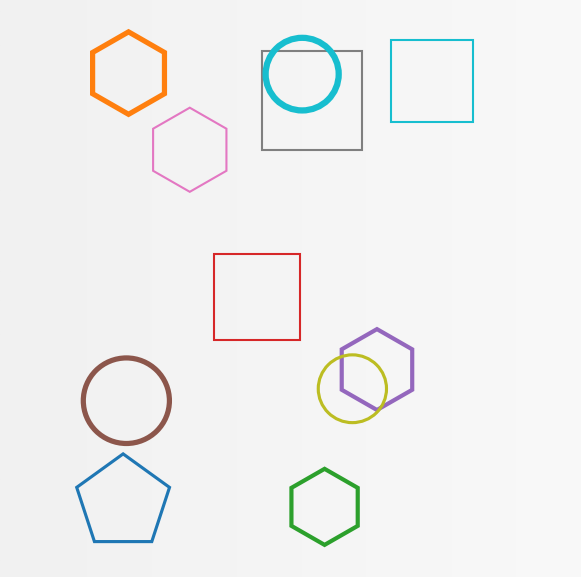[{"shape": "pentagon", "thickness": 1.5, "radius": 0.42, "center": [0.212, 0.129]}, {"shape": "hexagon", "thickness": 2.5, "radius": 0.36, "center": [0.221, 0.873]}, {"shape": "hexagon", "thickness": 2, "radius": 0.33, "center": [0.558, 0.121]}, {"shape": "square", "thickness": 1, "radius": 0.37, "center": [0.443, 0.485]}, {"shape": "hexagon", "thickness": 2, "radius": 0.35, "center": [0.649, 0.359]}, {"shape": "circle", "thickness": 2.5, "radius": 0.37, "center": [0.217, 0.305]}, {"shape": "hexagon", "thickness": 1, "radius": 0.36, "center": [0.326, 0.74]}, {"shape": "square", "thickness": 1, "radius": 0.43, "center": [0.537, 0.825]}, {"shape": "circle", "thickness": 1.5, "radius": 0.29, "center": [0.606, 0.326]}, {"shape": "circle", "thickness": 3, "radius": 0.31, "center": [0.52, 0.871]}, {"shape": "square", "thickness": 1, "radius": 0.35, "center": [0.743, 0.859]}]